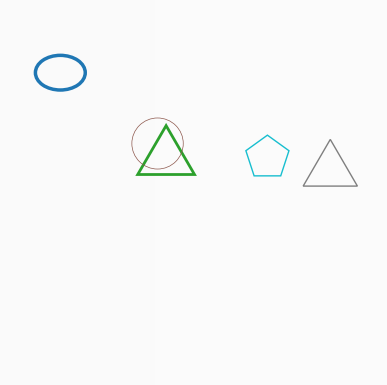[{"shape": "oval", "thickness": 2.5, "radius": 0.32, "center": [0.156, 0.811]}, {"shape": "triangle", "thickness": 2, "radius": 0.42, "center": [0.429, 0.589]}, {"shape": "circle", "thickness": 0.5, "radius": 0.33, "center": [0.407, 0.627]}, {"shape": "triangle", "thickness": 1, "radius": 0.4, "center": [0.852, 0.557]}, {"shape": "pentagon", "thickness": 1, "radius": 0.29, "center": [0.69, 0.59]}]